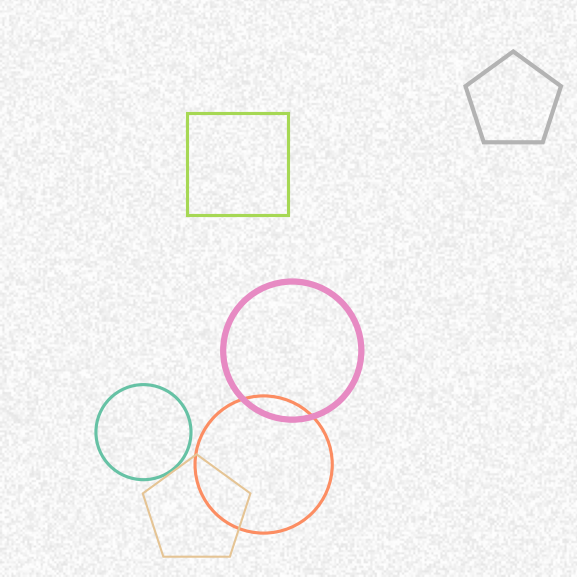[{"shape": "circle", "thickness": 1.5, "radius": 0.41, "center": [0.248, 0.251]}, {"shape": "circle", "thickness": 1.5, "radius": 0.59, "center": [0.457, 0.195]}, {"shape": "circle", "thickness": 3, "radius": 0.6, "center": [0.506, 0.392]}, {"shape": "square", "thickness": 1.5, "radius": 0.44, "center": [0.411, 0.715]}, {"shape": "pentagon", "thickness": 1, "radius": 0.49, "center": [0.34, 0.114]}, {"shape": "pentagon", "thickness": 2, "radius": 0.43, "center": [0.889, 0.823]}]